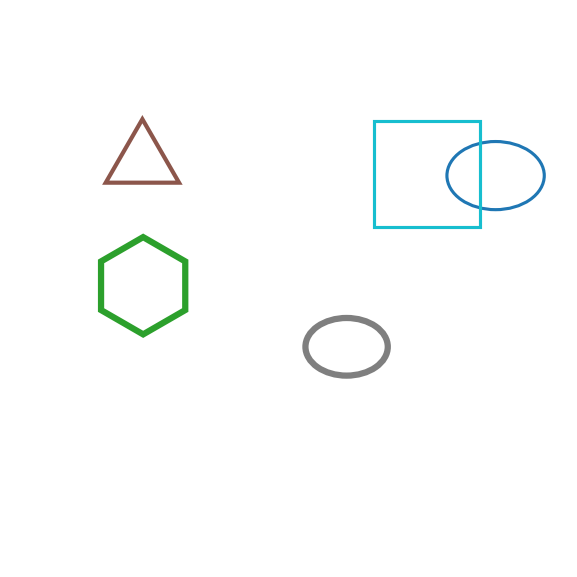[{"shape": "oval", "thickness": 1.5, "radius": 0.42, "center": [0.858, 0.695]}, {"shape": "hexagon", "thickness": 3, "radius": 0.42, "center": [0.248, 0.504]}, {"shape": "triangle", "thickness": 2, "radius": 0.37, "center": [0.247, 0.719]}, {"shape": "oval", "thickness": 3, "radius": 0.36, "center": [0.6, 0.399]}, {"shape": "square", "thickness": 1.5, "radius": 0.46, "center": [0.739, 0.698]}]